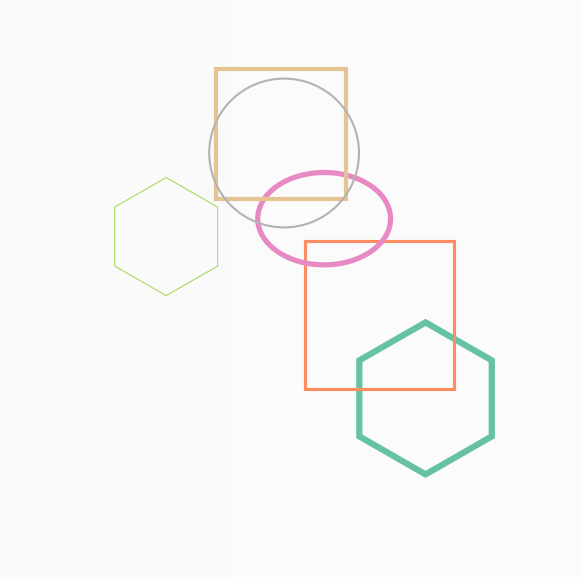[{"shape": "hexagon", "thickness": 3, "radius": 0.66, "center": [0.732, 0.309]}, {"shape": "square", "thickness": 1.5, "radius": 0.64, "center": [0.653, 0.453]}, {"shape": "oval", "thickness": 2.5, "radius": 0.57, "center": [0.558, 0.62]}, {"shape": "hexagon", "thickness": 0.5, "radius": 0.51, "center": [0.286, 0.59]}, {"shape": "square", "thickness": 2, "radius": 0.56, "center": [0.484, 0.767]}, {"shape": "circle", "thickness": 1, "radius": 0.64, "center": [0.489, 0.734]}]